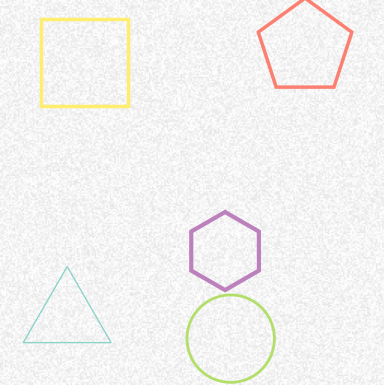[{"shape": "triangle", "thickness": 1, "radius": 0.66, "center": [0.174, 0.176]}, {"shape": "pentagon", "thickness": 2.5, "radius": 0.64, "center": [0.792, 0.877]}, {"shape": "circle", "thickness": 2, "radius": 0.57, "center": [0.599, 0.12]}, {"shape": "hexagon", "thickness": 3, "radius": 0.51, "center": [0.585, 0.348]}, {"shape": "square", "thickness": 2.5, "radius": 0.57, "center": [0.22, 0.838]}]